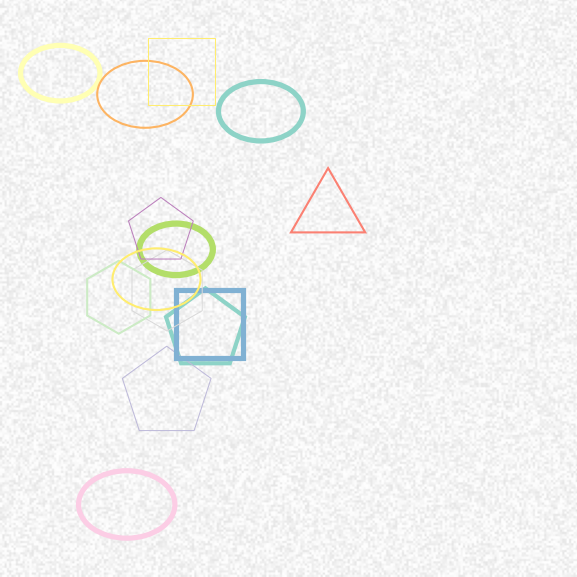[{"shape": "pentagon", "thickness": 2, "radius": 0.36, "center": [0.356, 0.428]}, {"shape": "oval", "thickness": 2.5, "radius": 0.37, "center": [0.452, 0.806]}, {"shape": "oval", "thickness": 2.5, "radius": 0.34, "center": [0.104, 0.872]}, {"shape": "pentagon", "thickness": 0.5, "radius": 0.4, "center": [0.289, 0.319]}, {"shape": "triangle", "thickness": 1, "radius": 0.37, "center": [0.568, 0.634]}, {"shape": "square", "thickness": 2.5, "radius": 0.29, "center": [0.363, 0.438]}, {"shape": "oval", "thickness": 1, "radius": 0.41, "center": [0.251, 0.836]}, {"shape": "oval", "thickness": 3, "radius": 0.32, "center": [0.305, 0.567]}, {"shape": "oval", "thickness": 2.5, "radius": 0.42, "center": [0.219, 0.126]}, {"shape": "hexagon", "thickness": 0.5, "radius": 0.35, "center": [0.289, 0.496]}, {"shape": "pentagon", "thickness": 0.5, "radius": 0.29, "center": [0.279, 0.598]}, {"shape": "hexagon", "thickness": 1, "radius": 0.32, "center": [0.206, 0.484]}, {"shape": "square", "thickness": 0.5, "radius": 0.29, "center": [0.314, 0.875]}, {"shape": "oval", "thickness": 1, "radius": 0.38, "center": [0.271, 0.516]}]